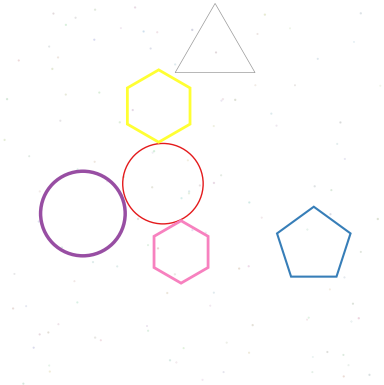[{"shape": "circle", "thickness": 1, "radius": 0.52, "center": [0.423, 0.523]}, {"shape": "pentagon", "thickness": 1.5, "radius": 0.5, "center": [0.815, 0.363]}, {"shape": "circle", "thickness": 2.5, "radius": 0.55, "center": [0.215, 0.445]}, {"shape": "hexagon", "thickness": 2, "radius": 0.47, "center": [0.412, 0.725]}, {"shape": "hexagon", "thickness": 2, "radius": 0.41, "center": [0.47, 0.346]}, {"shape": "triangle", "thickness": 0.5, "radius": 0.6, "center": [0.559, 0.871]}]